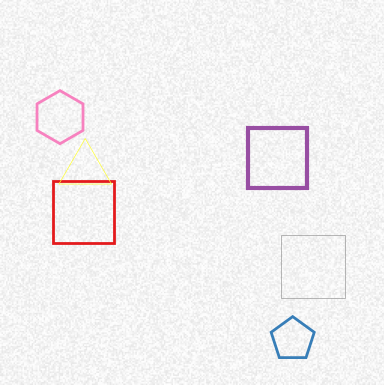[{"shape": "square", "thickness": 2, "radius": 0.4, "center": [0.217, 0.449]}, {"shape": "pentagon", "thickness": 2, "radius": 0.29, "center": [0.76, 0.119]}, {"shape": "square", "thickness": 3, "radius": 0.39, "center": [0.72, 0.59]}, {"shape": "triangle", "thickness": 0.5, "radius": 0.39, "center": [0.221, 0.561]}, {"shape": "hexagon", "thickness": 2, "radius": 0.34, "center": [0.156, 0.696]}, {"shape": "square", "thickness": 0.5, "radius": 0.41, "center": [0.813, 0.308]}]